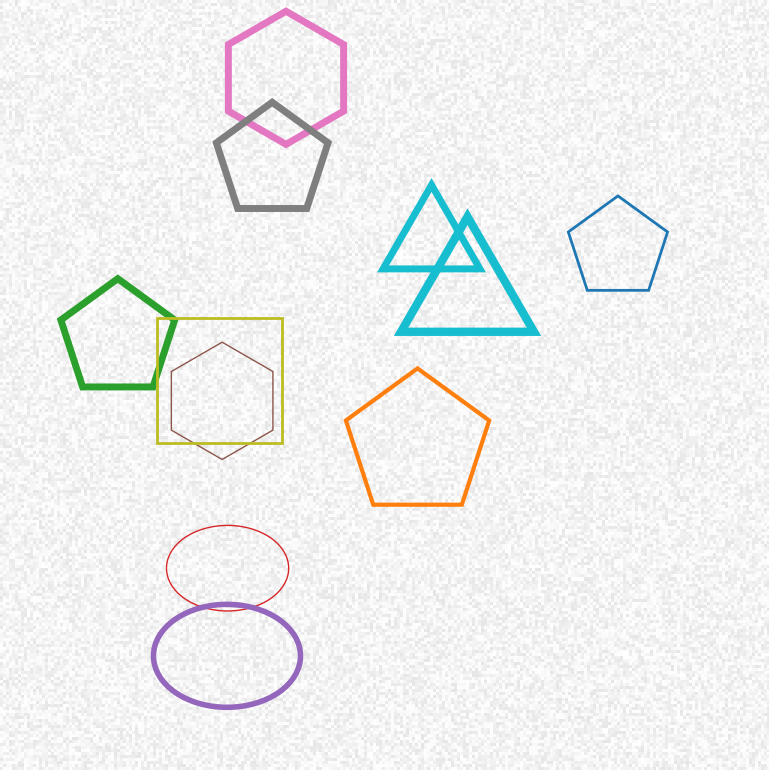[{"shape": "pentagon", "thickness": 1, "radius": 0.34, "center": [0.803, 0.678]}, {"shape": "pentagon", "thickness": 1.5, "radius": 0.49, "center": [0.542, 0.424]}, {"shape": "pentagon", "thickness": 2.5, "radius": 0.39, "center": [0.153, 0.56]}, {"shape": "oval", "thickness": 0.5, "radius": 0.4, "center": [0.296, 0.262]}, {"shape": "oval", "thickness": 2, "radius": 0.48, "center": [0.295, 0.148]}, {"shape": "hexagon", "thickness": 0.5, "radius": 0.38, "center": [0.288, 0.479]}, {"shape": "hexagon", "thickness": 2.5, "radius": 0.43, "center": [0.371, 0.899]}, {"shape": "pentagon", "thickness": 2.5, "radius": 0.38, "center": [0.354, 0.791]}, {"shape": "square", "thickness": 1, "radius": 0.41, "center": [0.285, 0.506]}, {"shape": "triangle", "thickness": 2.5, "radius": 0.36, "center": [0.56, 0.687]}, {"shape": "triangle", "thickness": 3, "radius": 0.5, "center": [0.607, 0.619]}]